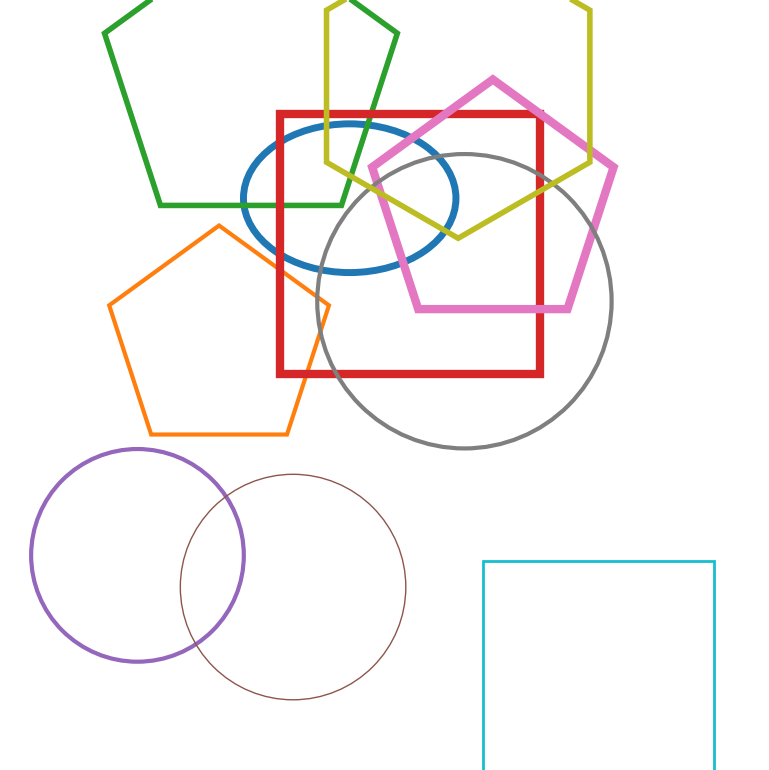[{"shape": "oval", "thickness": 2.5, "radius": 0.69, "center": [0.454, 0.743]}, {"shape": "pentagon", "thickness": 1.5, "radius": 0.75, "center": [0.285, 0.557]}, {"shape": "pentagon", "thickness": 2, "radius": 1.0, "center": [0.326, 0.895]}, {"shape": "square", "thickness": 3, "radius": 0.84, "center": [0.533, 0.683]}, {"shape": "circle", "thickness": 1.5, "radius": 0.69, "center": [0.179, 0.279]}, {"shape": "circle", "thickness": 0.5, "radius": 0.73, "center": [0.381, 0.238]}, {"shape": "pentagon", "thickness": 3, "radius": 0.82, "center": [0.64, 0.732]}, {"shape": "circle", "thickness": 1.5, "radius": 0.96, "center": [0.603, 0.609]}, {"shape": "hexagon", "thickness": 2, "radius": 0.99, "center": [0.595, 0.888]}, {"shape": "square", "thickness": 1, "radius": 0.75, "center": [0.777, 0.122]}]